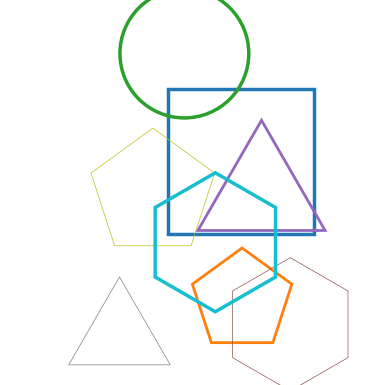[{"shape": "square", "thickness": 2.5, "radius": 0.95, "center": [0.626, 0.581]}, {"shape": "pentagon", "thickness": 2, "radius": 0.68, "center": [0.629, 0.22]}, {"shape": "circle", "thickness": 2.5, "radius": 0.84, "center": [0.479, 0.861]}, {"shape": "triangle", "thickness": 2, "radius": 0.95, "center": [0.679, 0.497]}, {"shape": "hexagon", "thickness": 0.5, "radius": 0.87, "center": [0.754, 0.158]}, {"shape": "triangle", "thickness": 0.5, "radius": 0.76, "center": [0.31, 0.128]}, {"shape": "pentagon", "thickness": 0.5, "radius": 0.84, "center": [0.397, 0.498]}, {"shape": "hexagon", "thickness": 2.5, "radius": 0.9, "center": [0.559, 0.371]}]